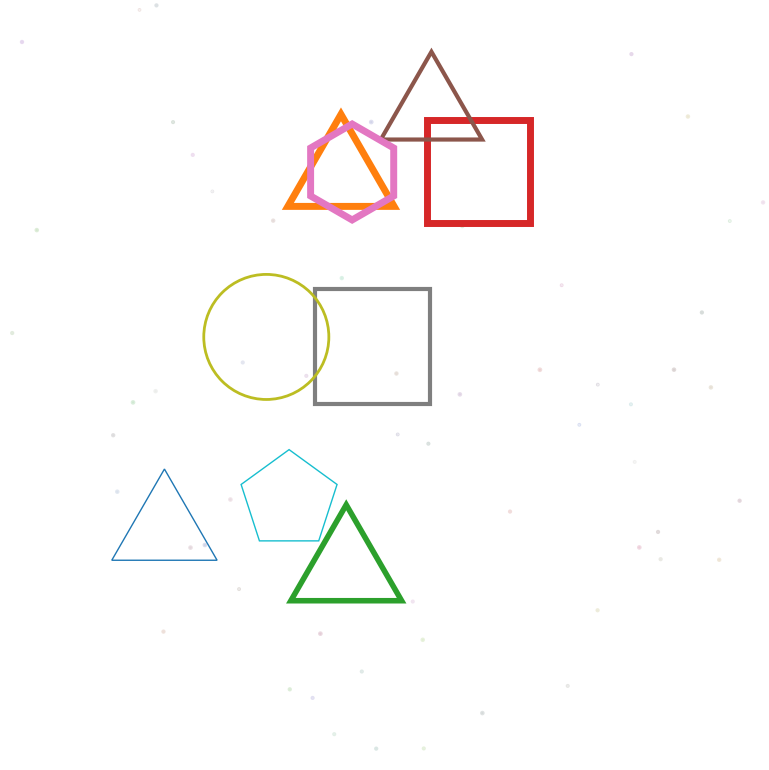[{"shape": "triangle", "thickness": 0.5, "radius": 0.39, "center": [0.214, 0.312]}, {"shape": "triangle", "thickness": 2.5, "radius": 0.4, "center": [0.443, 0.772]}, {"shape": "triangle", "thickness": 2, "radius": 0.42, "center": [0.45, 0.261]}, {"shape": "square", "thickness": 2.5, "radius": 0.33, "center": [0.622, 0.777]}, {"shape": "triangle", "thickness": 1.5, "radius": 0.38, "center": [0.56, 0.857]}, {"shape": "hexagon", "thickness": 2.5, "radius": 0.31, "center": [0.457, 0.777]}, {"shape": "square", "thickness": 1.5, "radius": 0.37, "center": [0.483, 0.55]}, {"shape": "circle", "thickness": 1, "radius": 0.41, "center": [0.346, 0.562]}, {"shape": "pentagon", "thickness": 0.5, "radius": 0.33, "center": [0.375, 0.351]}]